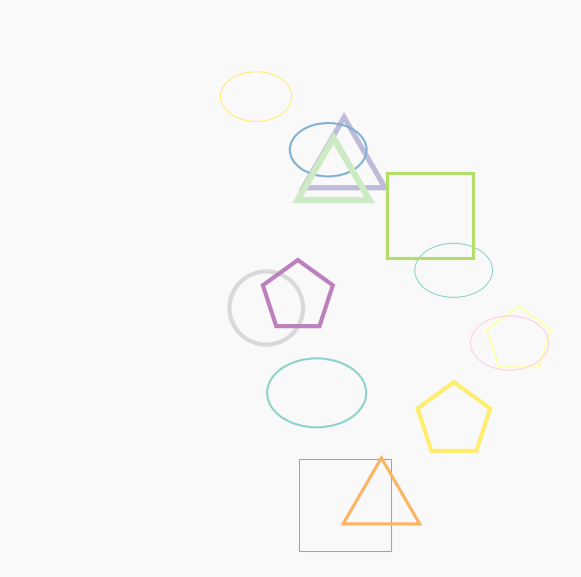[{"shape": "oval", "thickness": 0.5, "radius": 0.33, "center": [0.781, 0.531]}, {"shape": "oval", "thickness": 1, "radius": 0.43, "center": [0.545, 0.319]}, {"shape": "pentagon", "thickness": 1, "radius": 0.29, "center": [0.893, 0.41]}, {"shape": "triangle", "thickness": 2.5, "radius": 0.41, "center": [0.592, 0.715]}, {"shape": "square", "thickness": 0.5, "radius": 0.4, "center": [0.594, 0.125]}, {"shape": "oval", "thickness": 1, "radius": 0.33, "center": [0.565, 0.74]}, {"shape": "triangle", "thickness": 1.5, "radius": 0.38, "center": [0.656, 0.13]}, {"shape": "square", "thickness": 1.5, "radius": 0.37, "center": [0.74, 0.625]}, {"shape": "oval", "thickness": 0.5, "radius": 0.34, "center": [0.877, 0.405]}, {"shape": "circle", "thickness": 2, "radius": 0.32, "center": [0.458, 0.466]}, {"shape": "pentagon", "thickness": 2, "radius": 0.32, "center": [0.512, 0.486]}, {"shape": "triangle", "thickness": 3, "radius": 0.36, "center": [0.574, 0.689]}, {"shape": "oval", "thickness": 0.5, "radius": 0.31, "center": [0.441, 0.832]}, {"shape": "pentagon", "thickness": 2, "radius": 0.33, "center": [0.781, 0.272]}]